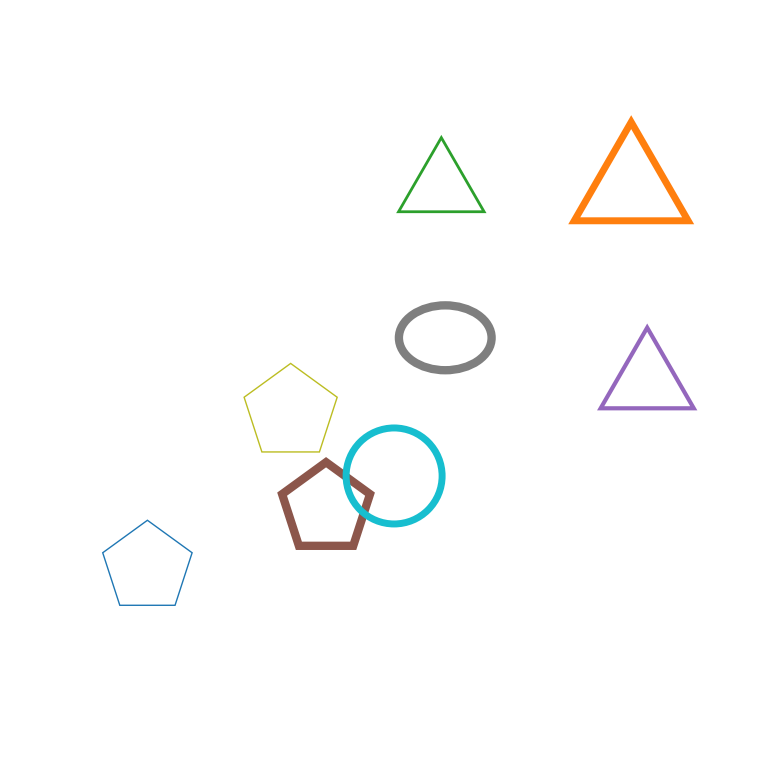[{"shape": "pentagon", "thickness": 0.5, "radius": 0.31, "center": [0.191, 0.263]}, {"shape": "triangle", "thickness": 2.5, "radius": 0.43, "center": [0.82, 0.756]}, {"shape": "triangle", "thickness": 1, "radius": 0.32, "center": [0.573, 0.757]}, {"shape": "triangle", "thickness": 1.5, "radius": 0.35, "center": [0.841, 0.505]}, {"shape": "pentagon", "thickness": 3, "radius": 0.3, "center": [0.423, 0.34]}, {"shape": "oval", "thickness": 3, "radius": 0.3, "center": [0.578, 0.561]}, {"shape": "pentagon", "thickness": 0.5, "radius": 0.32, "center": [0.377, 0.464]}, {"shape": "circle", "thickness": 2.5, "radius": 0.31, "center": [0.512, 0.382]}]